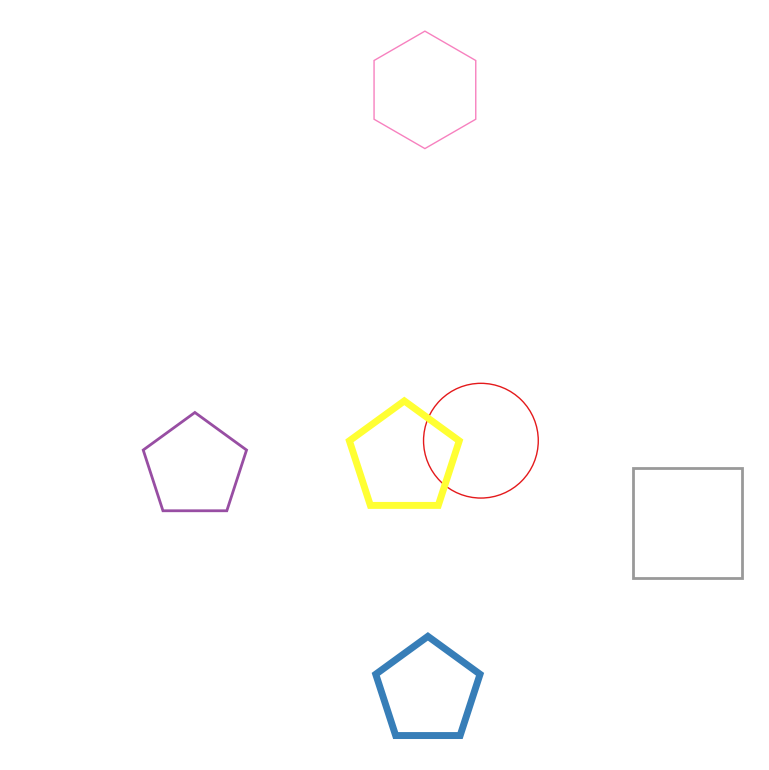[{"shape": "circle", "thickness": 0.5, "radius": 0.37, "center": [0.625, 0.428]}, {"shape": "pentagon", "thickness": 2.5, "radius": 0.36, "center": [0.556, 0.102]}, {"shape": "pentagon", "thickness": 1, "radius": 0.35, "center": [0.253, 0.394]}, {"shape": "pentagon", "thickness": 2.5, "radius": 0.38, "center": [0.525, 0.404]}, {"shape": "hexagon", "thickness": 0.5, "radius": 0.38, "center": [0.552, 0.883]}, {"shape": "square", "thickness": 1, "radius": 0.36, "center": [0.893, 0.32]}]